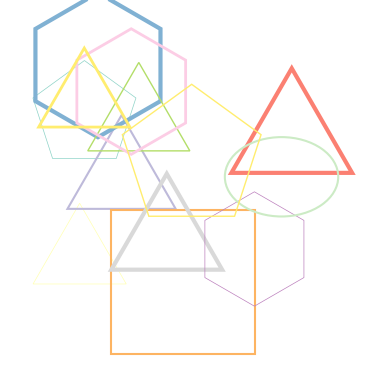[{"shape": "pentagon", "thickness": 0.5, "radius": 0.7, "center": [0.219, 0.702]}, {"shape": "triangle", "thickness": 0.5, "radius": 0.7, "center": [0.207, 0.332]}, {"shape": "triangle", "thickness": 1.5, "radius": 0.81, "center": [0.316, 0.539]}, {"shape": "triangle", "thickness": 3, "radius": 0.91, "center": [0.758, 0.642]}, {"shape": "hexagon", "thickness": 3, "radius": 0.94, "center": [0.254, 0.831]}, {"shape": "square", "thickness": 1.5, "radius": 0.94, "center": [0.475, 0.269]}, {"shape": "triangle", "thickness": 1, "radius": 0.77, "center": [0.361, 0.685]}, {"shape": "hexagon", "thickness": 2, "radius": 0.82, "center": [0.341, 0.762]}, {"shape": "triangle", "thickness": 3, "radius": 0.83, "center": [0.433, 0.383]}, {"shape": "hexagon", "thickness": 0.5, "radius": 0.74, "center": [0.661, 0.353]}, {"shape": "oval", "thickness": 1.5, "radius": 0.74, "center": [0.731, 0.541]}, {"shape": "triangle", "thickness": 2, "radius": 0.68, "center": [0.219, 0.738]}, {"shape": "pentagon", "thickness": 1, "radius": 0.95, "center": [0.498, 0.592]}]